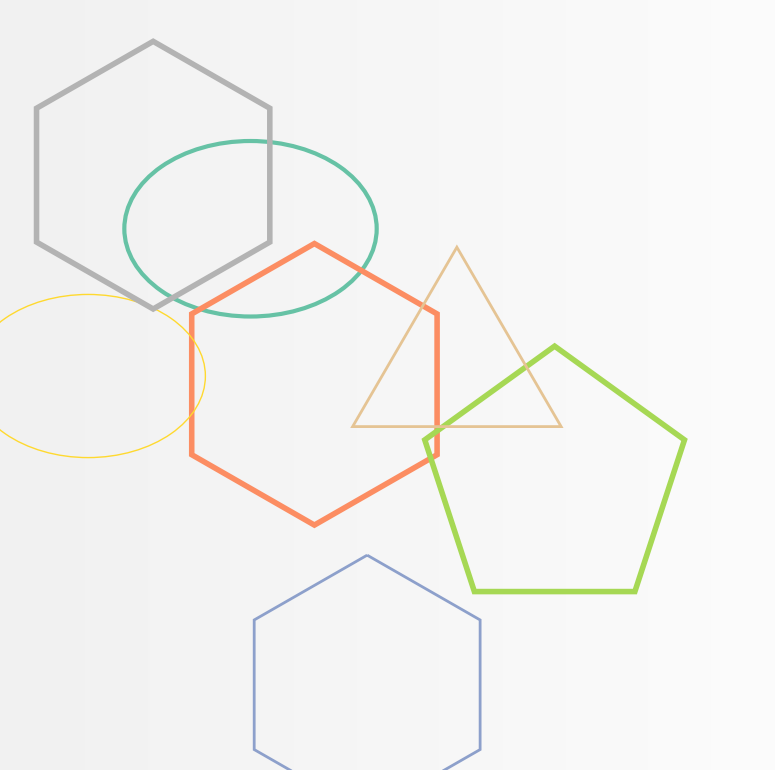[{"shape": "oval", "thickness": 1.5, "radius": 0.81, "center": [0.323, 0.703]}, {"shape": "hexagon", "thickness": 2, "radius": 0.91, "center": [0.406, 0.501]}, {"shape": "hexagon", "thickness": 1, "radius": 0.84, "center": [0.474, 0.111]}, {"shape": "pentagon", "thickness": 2, "radius": 0.88, "center": [0.716, 0.374]}, {"shape": "oval", "thickness": 0.5, "radius": 0.76, "center": [0.114, 0.512]}, {"shape": "triangle", "thickness": 1, "radius": 0.78, "center": [0.59, 0.524]}, {"shape": "hexagon", "thickness": 2, "radius": 0.87, "center": [0.198, 0.773]}]